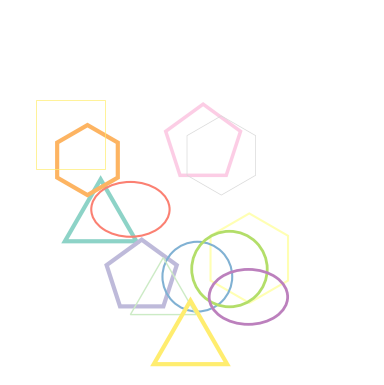[{"shape": "triangle", "thickness": 3, "radius": 0.54, "center": [0.261, 0.427]}, {"shape": "hexagon", "thickness": 1.5, "radius": 0.58, "center": [0.647, 0.329]}, {"shape": "pentagon", "thickness": 3, "radius": 0.48, "center": [0.368, 0.282]}, {"shape": "oval", "thickness": 1.5, "radius": 0.51, "center": [0.339, 0.456]}, {"shape": "circle", "thickness": 1.5, "radius": 0.45, "center": [0.513, 0.281]}, {"shape": "hexagon", "thickness": 3, "radius": 0.45, "center": [0.227, 0.584]}, {"shape": "circle", "thickness": 2, "radius": 0.49, "center": [0.596, 0.301]}, {"shape": "pentagon", "thickness": 2.5, "radius": 0.51, "center": [0.528, 0.627]}, {"shape": "hexagon", "thickness": 0.5, "radius": 0.51, "center": [0.575, 0.596]}, {"shape": "oval", "thickness": 2, "radius": 0.51, "center": [0.645, 0.229]}, {"shape": "triangle", "thickness": 1, "radius": 0.49, "center": [0.424, 0.232]}, {"shape": "triangle", "thickness": 3, "radius": 0.55, "center": [0.495, 0.109]}, {"shape": "square", "thickness": 0.5, "radius": 0.45, "center": [0.184, 0.65]}]